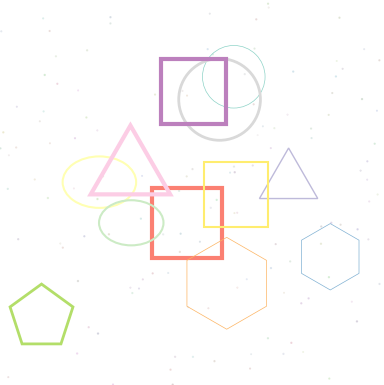[{"shape": "circle", "thickness": 0.5, "radius": 0.41, "center": [0.607, 0.801]}, {"shape": "oval", "thickness": 1.5, "radius": 0.48, "center": [0.258, 0.527]}, {"shape": "triangle", "thickness": 1, "radius": 0.44, "center": [0.75, 0.528]}, {"shape": "square", "thickness": 3, "radius": 0.45, "center": [0.485, 0.421]}, {"shape": "hexagon", "thickness": 0.5, "radius": 0.43, "center": [0.858, 0.333]}, {"shape": "hexagon", "thickness": 0.5, "radius": 0.6, "center": [0.589, 0.264]}, {"shape": "pentagon", "thickness": 2, "radius": 0.43, "center": [0.108, 0.176]}, {"shape": "triangle", "thickness": 3, "radius": 0.6, "center": [0.339, 0.555]}, {"shape": "circle", "thickness": 2, "radius": 0.53, "center": [0.57, 0.742]}, {"shape": "square", "thickness": 3, "radius": 0.42, "center": [0.502, 0.762]}, {"shape": "oval", "thickness": 1.5, "radius": 0.42, "center": [0.341, 0.421]}, {"shape": "square", "thickness": 1.5, "radius": 0.42, "center": [0.613, 0.496]}]